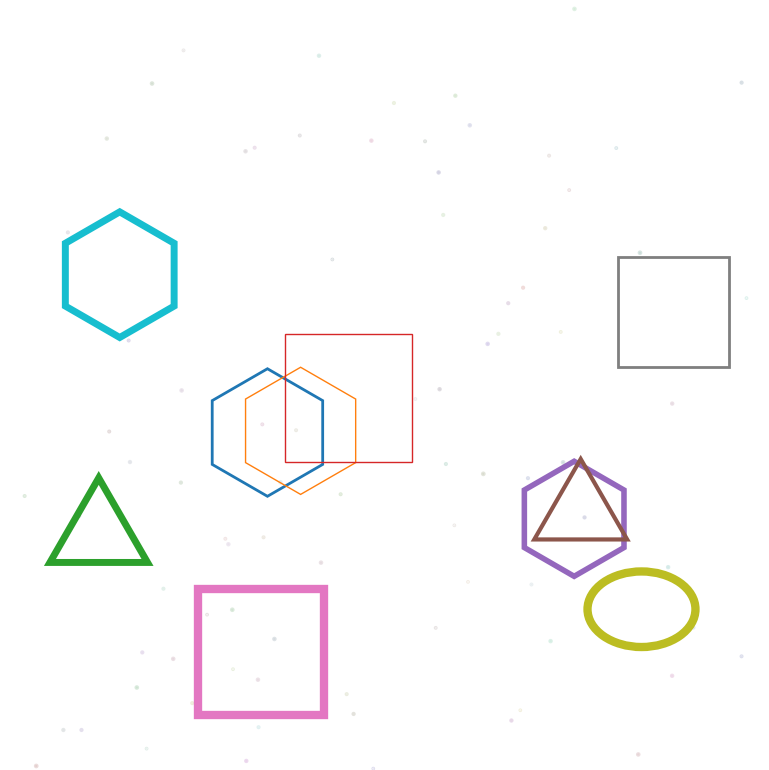[{"shape": "hexagon", "thickness": 1, "radius": 0.41, "center": [0.347, 0.438]}, {"shape": "hexagon", "thickness": 0.5, "radius": 0.41, "center": [0.39, 0.44]}, {"shape": "triangle", "thickness": 2.5, "radius": 0.37, "center": [0.128, 0.306]}, {"shape": "square", "thickness": 0.5, "radius": 0.41, "center": [0.453, 0.483]}, {"shape": "hexagon", "thickness": 2, "radius": 0.37, "center": [0.746, 0.326]}, {"shape": "triangle", "thickness": 1.5, "radius": 0.35, "center": [0.754, 0.334]}, {"shape": "square", "thickness": 3, "radius": 0.41, "center": [0.339, 0.153]}, {"shape": "square", "thickness": 1, "radius": 0.36, "center": [0.875, 0.595]}, {"shape": "oval", "thickness": 3, "radius": 0.35, "center": [0.833, 0.209]}, {"shape": "hexagon", "thickness": 2.5, "radius": 0.41, "center": [0.156, 0.643]}]